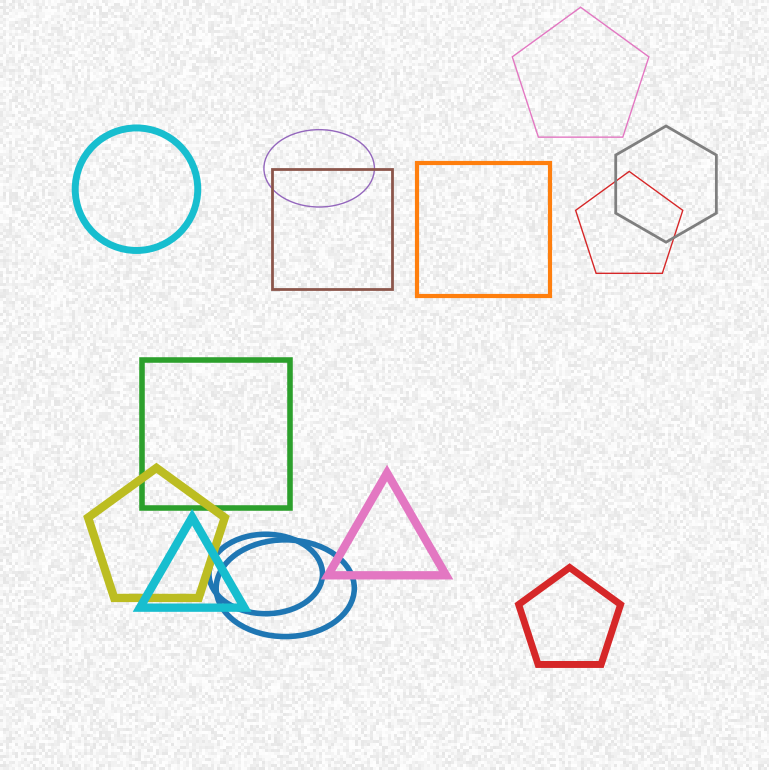[{"shape": "oval", "thickness": 2, "radius": 0.45, "center": [0.37, 0.236]}, {"shape": "oval", "thickness": 2, "radius": 0.37, "center": [0.345, 0.255]}, {"shape": "square", "thickness": 1.5, "radius": 0.43, "center": [0.628, 0.702]}, {"shape": "square", "thickness": 2, "radius": 0.48, "center": [0.281, 0.437]}, {"shape": "pentagon", "thickness": 0.5, "radius": 0.37, "center": [0.817, 0.704]}, {"shape": "pentagon", "thickness": 2.5, "radius": 0.35, "center": [0.74, 0.193]}, {"shape": "oval", "thickness": 0.5, "radius": 0.36, "center": [0.414, 0.781]}, {"shape": "square", "thickness": 1, "radius": 0.39, "center": [0.431, 0.702]}, {"shape": "pentagon", "thickness": 0.5, "radius": 0.47, "center": [0.754, 0.897]}, {"shape": "triangle", "thickness": 3, "radius": 0.44, "center": [0.503, 0.297]}, {"shape": "hexagon", "thickness": 1, "radius": 0.38, "center": [0.865, 0.761]}, {"shape": "pentagon", "thickness": 3, "radius": 0.47, "center": [0.203, 0.299]}, {"shape": "circle", "thickness": 2.5, "radius": 0.4, "center": [0.177, 0.754]}, {"shape": "triangle", "thickness": 3, "radius": 0.39, "center": [0.25, 0.25]}]